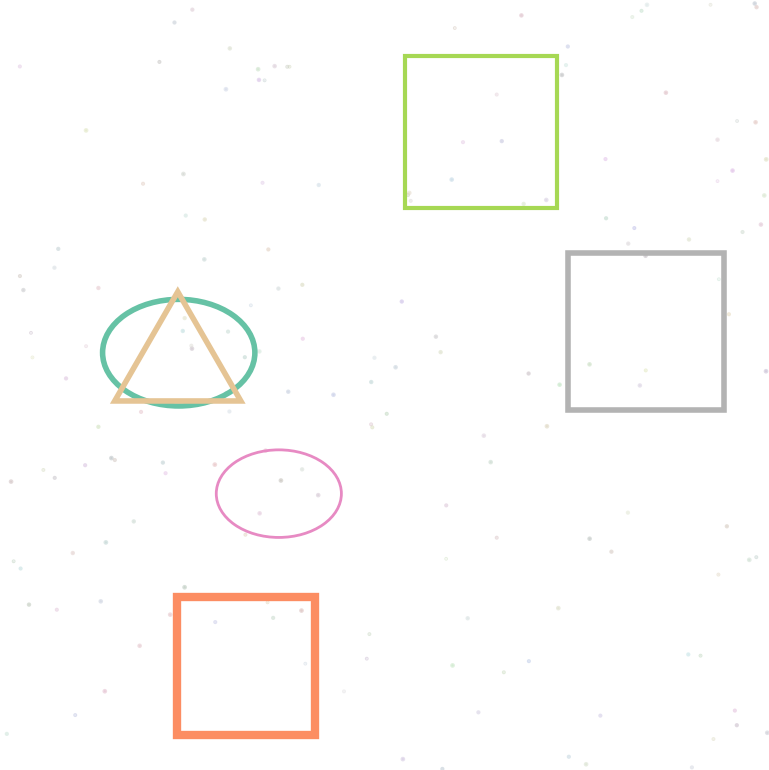[{"shape": "oval", "thickness": 2, "radius": 0.49, "center": [0.232, 0.542]}, {"shape": "square", "thickness": 3, "radius": 0.45, "center": [0.319, 0.135]}, {"shape": "oval", "thickness": 1, "radius": 0.41, "center": [0.362, 0.359]}, {"shape": "square", "thickness": 1.5, "radius": 0.49, "center": [0.625, 0.829]}, {"shape": "triangle", "thickness": 2, "radius": 0.47, "center": [0.231, 0.527]}, {"shape": "square", "thickness": 2, "radius": 0.51, "center": [0.839, 0.569]}]